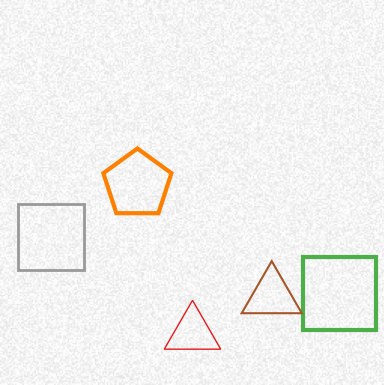[{"shape": "triangle", "thickness": 1, "radius": 0.42, "center": [0.5, 0.135]}, {"shape": "square", "thickness": 3, "radius": 0.47, "center": [0.882, 0.238]}, {"shape": "pentagon", "thickness": 3, "radius": 0.46, "center": [0.357, 0.521]}, {"shape": "triangle", "thickness": 1.5, "radius": 0.45, "center": [0.706, 0.232]}, {"shape": "square", "thickness": 2, "radius": 0.43, "center": [0.132, 0.384]}]